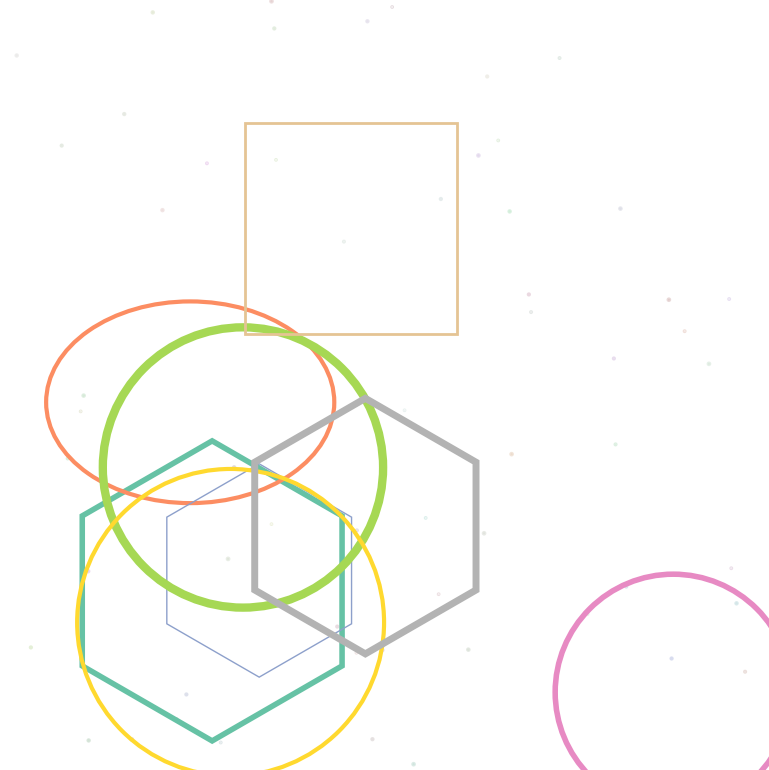[{"shape": "hexagon", "thickness": 2, "radius": 0.97, "center": [0.276, 0.233]}, {"shape": "oval", "thickness": 1.5, "radius": 0.94, "center": [0.247, 0.478]}, {"shape": "hexagon", "thickness": 0.5, "radius": 0.69, "center": [0.337, 0.259]}, {"shape": "circle", "thickness": 2, "radius": 0.77, "center": [0.874, 0.101]}, {"shape": "circle", "thickness": 3, "radius": 0.91, "center": [0.316, 0.393]}, {"shape": "circle", "thickness": 1.5, "radius": 1.0, "center": [0.299, 0.192]}, {"shape": "square", "thickness": 1, "radius": 0.69, "center": [0.456, 0.703]}, {"shape": "hexagon", "thickness": 2.5, "radius": 0.83, "center": [0.475, 0.317]}]